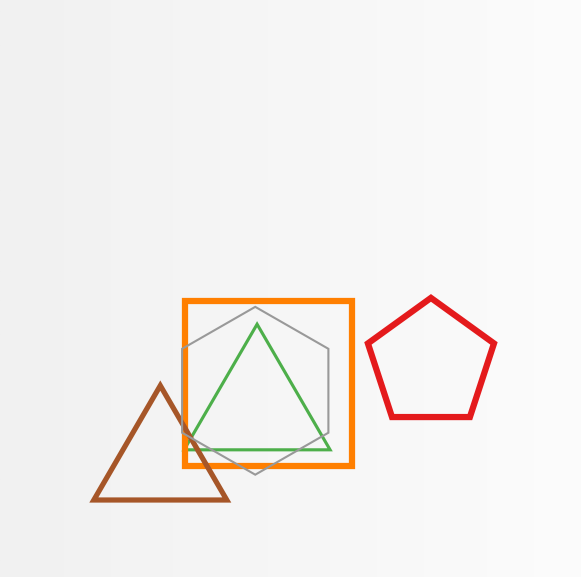[{"shape": "pentagon", "thickness": 3, "radius": 0.57, "center": [0.741, 0.369]}, {"shape": "triangle", "thickness": 1.5, "radius": 0.72, "center": [0.442, 0.293]}, {"shape": "square", "thickness": 3, "radius": 0.72, "center": [0.462, 0.335]}, {"shape": "triangle", "thickness": 2.5, "radius": 0.66, "center": [0.276, 0.199]}, {"shape": "hexagon", "thickness": 1, "radius": 0.73, "center": [0.439, 0.322]}]